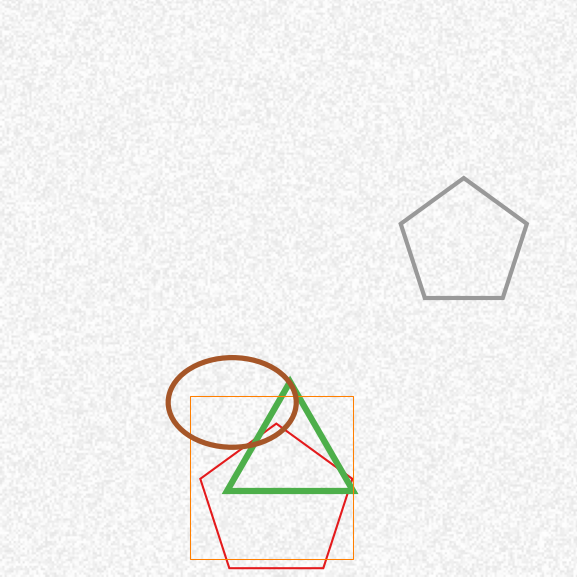[{"shape": "pentagon", "thickness": 1, "radius": 0.69, "center": [0.478, 0.127]}, {"shape": "triangle", "thickness": 3, "radius": 0.63, "center": [0.502, 0.212]}, {"shape": "square", "thickness": 0.5, "radius": 0.7, "center": [0.47, 0.173]}, {"shape": "oval", "thickness": 2.5, "radius": 0.55, "center": [0.402, 0.302]}, {"shape": "pentagon", "thickness": 2, "radius": 0.57, "center": [0.803, 0.576]}]